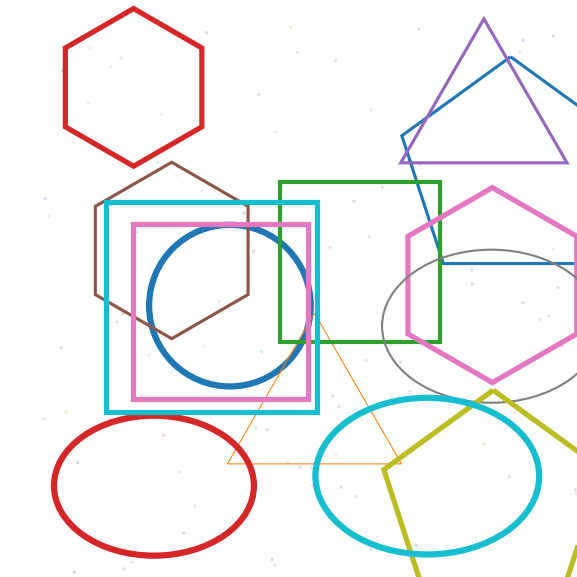[{"shape": "circle", "thickness": 3, "radius": 0.7, "center": [0.398, 0.47]}, {"shape": "pentagon", "thickness": 1.5, "radius": 0.99, "center": [0.884, 0.703]}, {"shape": "triangle", "thickness": 0.5, "radius": 0.87, "center": [0.545, 0.283]}, {"shape": "square", "thickness": 2, "radius": 0.69, "center": [0.624, 0.545]}, {"shape": "hexagon", "thickness": 2.5, "radius": 0.68, "center": [0.231, 0.848]}, {"shape": "oval", "thickness": 3, "radius": 0.87, "center": [0.267, 0.158]}, {"shape": "triangle", "thickness": 1.5, "radius": 0.83, "center": [0.838, 0.8]}, {"shape": "hexagon", "thickness": 1.5, "radius": 0.76, "center": [0.297, 0.565]}, {"shape": "square", "thickness": 2.5, "radius": 0.76, "center": [0.381, 0.46]}, {"shape": "hexagon", "thickness": 2.5, "radius": 0.84, "center": [0.853, 0.505]}, {"shape": "oval", "thickness": 1, "radius": 0.95, "center": [0.851, 0.434]}, {"shape": "pentagon", "thickness": 2.5, "radius": 1.0, "center": [0.854, 0.124]}, {"shape": "square", "thickness": 2.5, "radius": 0.91, "center": [0.366, 0.467]}, {"shape": "oval", "thickness": 3, "radius": 0.97, "center": [0.74, 0.175]}]